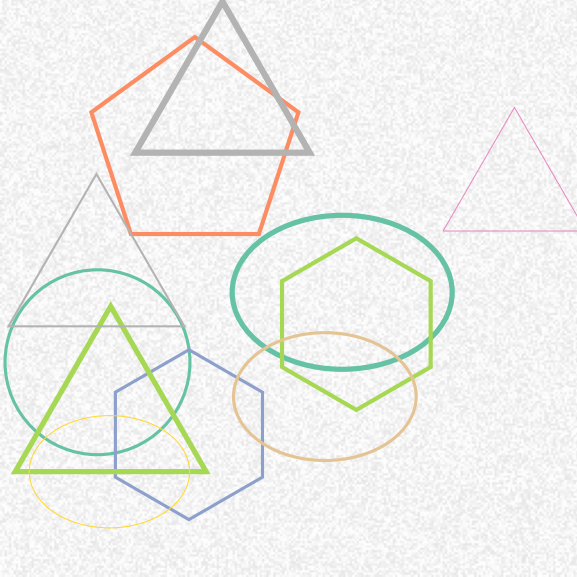[{"shape": "circle", "thickness": 1.5, "radius": 0.8, "center": [0.169, 0.372]}, {"shape": "oval", "thickness": 2.5, "radius": 0.95, "center": [0.593, 0.493]}, {"shape": "pentagon", "thickness": 2, "radius": 0.94, "center": [0.337, 0.746]}, {"shape": "hexagon", "thickness": 1.5, "radius": 0.74, "center": [0.327, 0.246]}, {"shape": "triangle", "thickness": 0.5, "radius": 0.71, "center": [0.891, 0.67]}, {"shape": "hexagon", "thickness": 2, "radius": 0.74, "center": [0.617, 0.438]}, {"shape": "triangle", "thickness": 2.5, "radius": 0.95, "center": [0.192, 0.278]}, {"shape": "oval", "thickness": 0.5, "radius": 0.69, "center": [0.189, 0.182]}, {"shape": "oval", "thickness": 1.5, "radius": 0.79, "center": [0.562, 0.312]}, {"shape": "triangle", "thickness": 1, "radius": 0.88, "center": [0.167, 0.522]}, {"shape": "triangle", "thickness": 3, "radius": 0.87, "center": [0.385, 0.822]}]